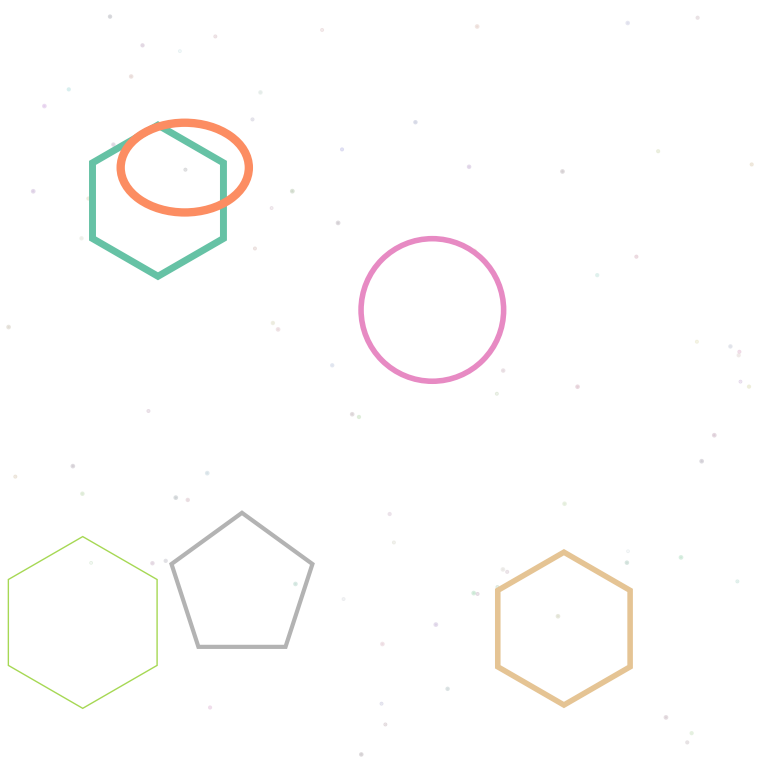[{"shape": "hexagon", "thickness": 2.5, "radius": 0.49, "center": [0.205, 0.739]}, {"shape": "oval", "thickness": 3, "radius": 0.42, "center": [0.24, 0.782]}, {"shape": "circle", "thickness": 2, "radius": 0.46, "center": [0.561, 0.597]}, {"shape": "hexagon", "thickness": 0.5, "radius": 0.56, "center": [0.107, 0.192]}, {"shape": "hexagon", "thickness": 2, "radius": 0.5, "center": [0.732, 0.184]}, {"shape": "pentagon", "thickness": 1.5, "radius": 0.48, "center": [0.314, 0.238]}]